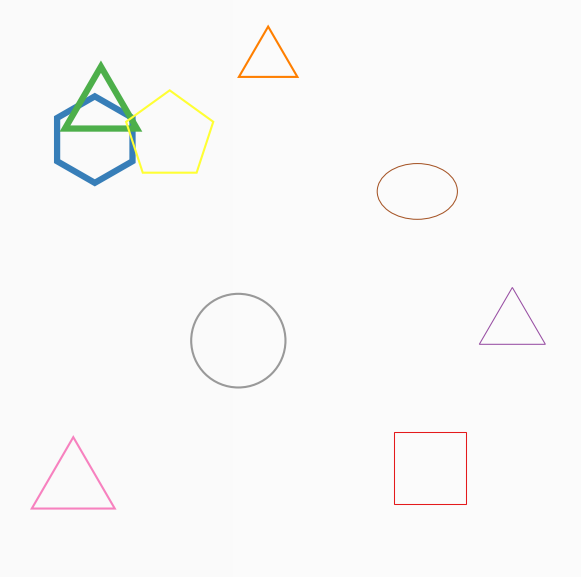[{"shape": "square", "thickness": 0.5, "radius": 0.31, "center": [0.74, 0.189]}, {"shape": "hexagon", "thickness": 3, "radius": 0.37, "center": [0.163, 0.757]}, {"shape": "triangle", "thickness": 3, "radius": 0.36, "center": [0.174, 0.812]}, {"shape": "triangle", "thickness": 0.5, "radius": 0.33, "center": [0.881, 0.436]}, {"shape": "triangle", "thickness": 1, "radius": 0.29, "center": [0.461, 0.895]}, {"shape": "pentagon", "thickness": 1, "radius": 0.39, "center": [0.292, 0.764]}, {"shape": "oval", "thickness": 0.5, "radius": 0.34, "center": [0.718, 0.668]}, {"shape": "triangle", "thickness": 1, "radius": 0.41, "center": [0.126, 0.16]}, {"shape": "circle", "thickness": 1, "radius": 0.41, "center": [0.41, 0.409]}]